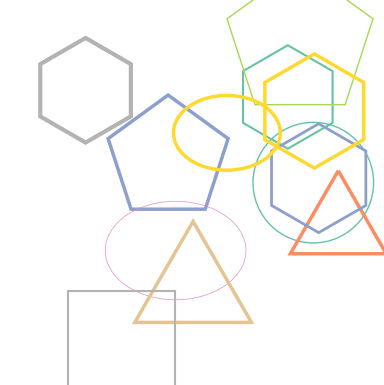[{"shape": "circle", "thickness": 1, "radius": 0.78, "center": [0.814, 0.526]}, {"shape": "hexagon", "thickness": 1.5, "radius": 0.67, "center": [0.748, 0.748]}, {"shape": "triangle", "thickness": 2.5, "radius": 0.72, "center": [0.879, 0.413]}, {"shape": "pentagon", "thickness": 2.5, "radius": 0.82, "center": [0.437, 0.589]}, {"shape": "hexagon", "thickness": 2, "radius": 0.71, "center": [0.828, 0.537]}, {"shape": "oval", "thickness": 0.5, "radius": 0.91, "center": [0.456, 0.349]}, {"shape": "pentagon", "thickness": 1, "radius": 1.0, "center": [0.779, 0.889]}, {"shape": "oval", "thickness": 2.5, "radius": 0.69, "center": [0.589, 0.655]}, {"shape": "hexagon", "thickness": 2.5, "radius": 0.74, "center": [0.816, 0.712]}, {"shape": "triangle", "thickness": 2.5, "radius": 0.87, "center": [0.502, 0.25]}, {"shape": "square", "thickness": 1.5, "radius": 0.7, "center": [0.316, 0.105]}, {"shape": "hexagon", "thickness": 3, "radius": 0.68, "center": [0.222, 0.766]}]